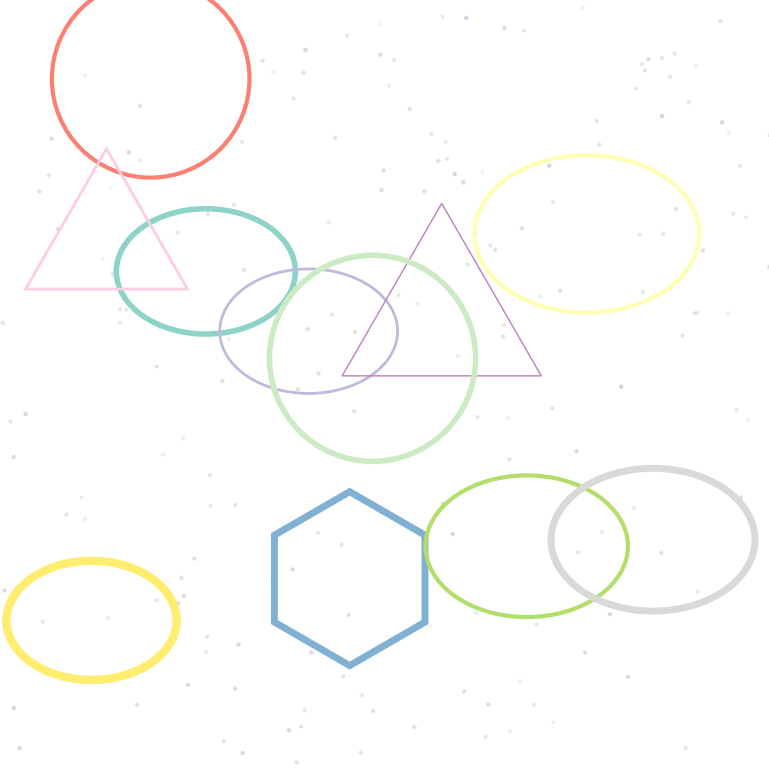[{"shape": "oval", "thickness": 2, "radius": 0.58, "center": [0.267, 0.648]}, {"shape": "oval", "thickness": 1.5, "radius": 0.73, "center": [0.762, 0.696]}, {"shape": "oval", "thickness": 1, "radius": 0.58, "center": [0.401, 0.57]}, {"shape": "circle", "thickness": 1.5, "radius": 0.64, "center": [0.196, 0.898]}, {"shape": "hexagon", "thickness": 2.5, "radius": 0.56, "center": [0.454, 0.249]}, {"shape": "oval", "thickness": 1.5, "radius": 0.66, "center": [0.684, 0.291]}, {"shape": "triangle", "thickness": 1, "radius": 0.61, "center": [0.138, 0.685]}, {"shape": "oval", "thickness": 2.5, "radius": 0.66, "center": [0.848, 0.299]}, {"shape": "triangle", "thickness": 0.5, "radius": 0.75, "center": [0.574, 0.587]}, {"shape": "circle", "thickness": 2, "radius": 0.67, "center": [0.484, 0.535]}, {"shape": "oval", "thickness": 3, "radius": 0.55, "center": [0.119, 0.194]}]